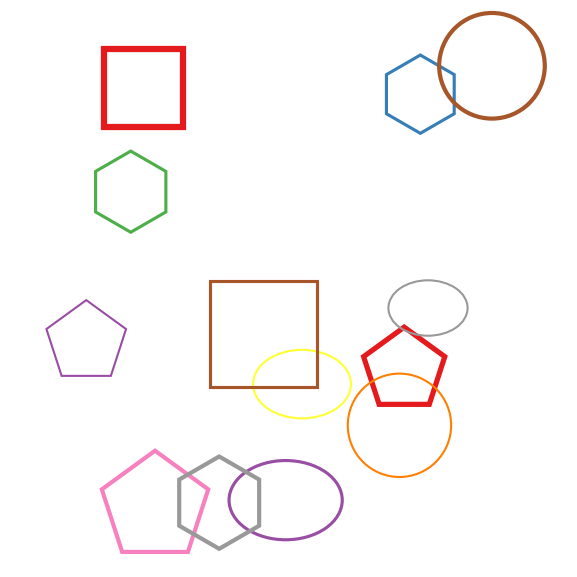[{"shape": "pentagon", "thickness": 2.5, "radius": 0.37, "center": [0.7, 0.359]}, {"shape": "square", "thickness": 3, "radius": 0.34, "center": [0.249, 0.847]}, {"shape": "hexagon", "thickness": 1.5, "radius": 0.34, "center": [0.728, 0.836]}, {"shape": "hexagon", "thickness": 1.5, "radius": 0.35, "center": [0.226, 0.667]}, {"shape": "pentagon", "thickness": 1, "radius": 0.36, "center": [0.149, 0.407]}, {"shape": "oval", "thickness": 1.5, "radius": 0.49, "center": [0.495, 0.133]}, {"shape": "circle", "thickness": 1, "radius": 0.45, "center": [0.692, 0.263]}, {"shape": "oval", "thickness": 1, "radius": 0.42, "center": [0.523, 0.334]}, {"shape": "circle", "thickness": 2, "radius": 0.46, "center": [0.852, 0.885]}, {"shape": "square", "thickness": 1.5, "radius": 0.46, "center": [0.456, 0.421]}, {"shape": "pentagon", "thickness": 2, "radius": 0.48, "center": [0.268, 0.122]}, {"shape": "hexagon", "thickness": 2, "radius": 0.4, "center": [0.38, 0.129]}, {"shape": "oval", "thickness": 1, "radius": 0.34, "center": [0.741, 0.466]}]